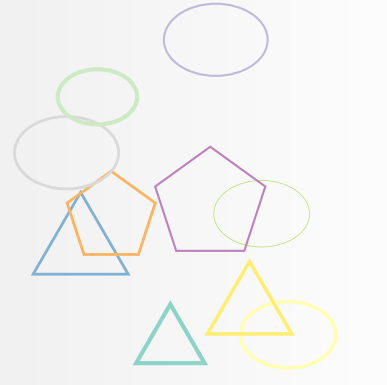[{"shape": "triangle", "thickness": 3, "radius": 0.51, "center": [0.44, 0.108]}, {"shape": "oval", "thickness": 2.5, "radius": 0.62, "center": [0.744, 0.131]}, {"shape": "oval", "thickness": 1.5, "radius": 0.67, "center": [0.557, 0.897]}, {"shape": "triangle", "thickness": 2, "radius": 0.71, "center": [0.208, 0.359]}, {"shape": "pentagon", "thickness": 2, "radius": 0.6, "center": [0.287, 0.436]}, {"shape": "oval", "thickness": 0.5, "radius": 0.62, "center": [0.675, 0.445]}, {"shape": "oval", "thickness": 2, "radius": 0.67, "center": [0.172, 0.603]}, {"shape": "pentagon", "thickness": 1.5, "radius": 0.75, "center": [0.543, 0.469]}, {"shape": "oval", "thickness": 3, "radius": 0.51, "center": [0.252, 0.748]}, {"shape": "triangle", "thickness": 2.5, "radius": 0.63, "center": [0.644, 0.195]}]